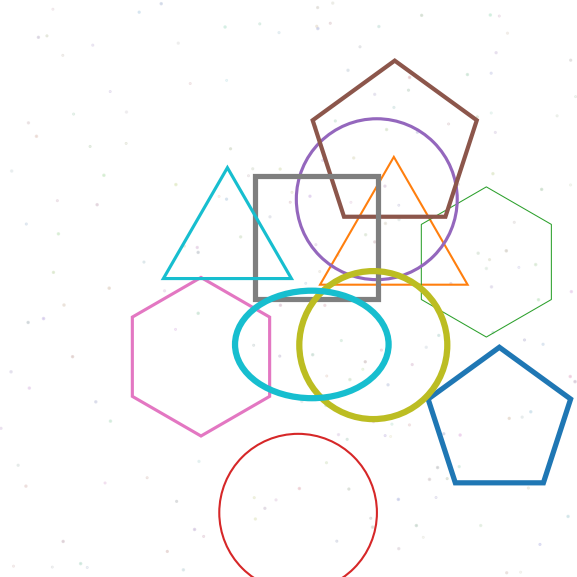[{"shape": "pentagon", "thickness": 2.5, "radius": 0.65, "center": [0.865, 0.268]}, {"shape": "triangle", "thickness": 1, "radius": 0.74, "center": [0.682, 0.58]}, {"shape": "hexagon", "thickness": 0.5, "radius": 0.65, "center": [0.842, 0.546]}, {"shape": "circle", "thickness": 1, "radius": 0.68, "center": [0.516, 0.111]}, {"shape": "circle", "thickness": 1.5, "radius": 0.7, "center": [0.652, 0.654]}, {"shape": "pentagon", "thickness": 2, "radius": 0.75, "center": [0.684, 0.745]}, {"shape": "hexagon", "thickness": 1.5, "radius": 0.69, "center": [0.348, 0.381]}, {"shape": "square", "thickness": 2.5, "radius": 0.53, "center": [0.547, 0.587]}, {"shape": "circle", "thickness": 3, "radius": 0.64, "center": [0.646, 0.402]}, {"shape": "triangle", "thickness": 1.5, "radius": 0.64, "center": [0.394, 0.581]}, {"shape": "oval", "thickness": 3, "radius": 0.66, "center": [0.54, 0.403]}]